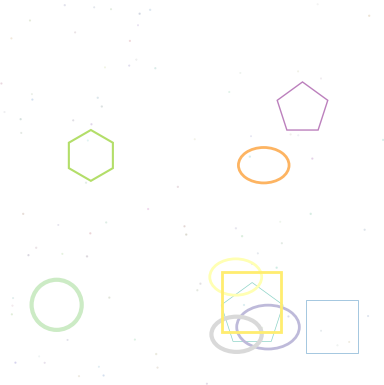[{"shape": "pentagon", "thickness": 0.5, "radius": 0.42, "center": [0.655, 0.182]}, {"shape": "oval", "thickness": 2, "radius": 0.34, "center": [0.612, 0.28]}, {"shape": "oval", "thickness": 2, "radius": 0.41, "center": [0.696, 0.15]}, {"shape": "square", "thickness": 0.5, "radius": 0.34, "center": [0.863, 0.152]}, {"shape": "oval", "thickness": 2, "radius": 0.33, "center": [0.685, 0.571]}, {"shape": "hexagon", "thickness": 1.5, "radius": 0.33, "center": [0.236, 0.596]}, {"shape": "oval", "thickness": 3, "radius": 0.33, "center": [0.614, 0.132]}, {"shape": "pentagon", "thickness": 1, "radius": 0.35, "center": [0.786, 0.718]}, {"shape": "circle", "thickness": 3, "radius": 0.33, "center": [0.147, 0.208]}, {"shape": "square", "thickness": 2, "radius": 0.39, "center": [0.653, 0.215]}]